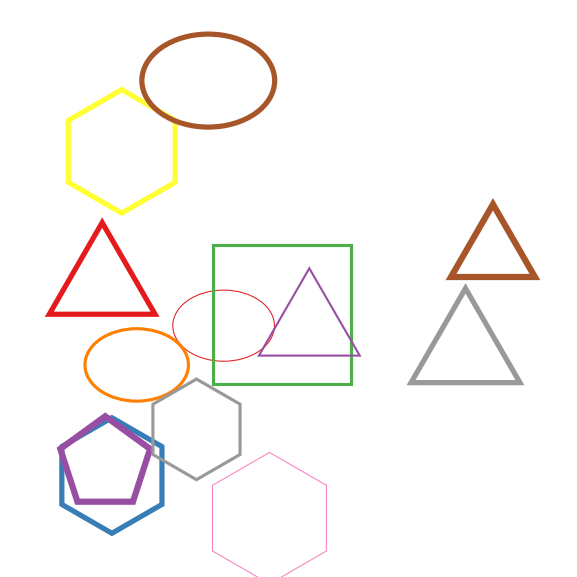[{"shape": "oval", "thickness": 0.5, "radius": 0.44, "center": [0.387, 0.435]}, {"shape": "triangle", "thickness": 2.5, "radius": 0.53, "center": [0.177, 0.508]}, {"shape": "hexagon", "thickness": 2.5, "radius": 0.5, "center": [0.194, 0.176]}, {"shape": "square", "thickness": 1.5, "radius": 0.6, "center": [0.488, 0.455]}, {"shape": "triangle", "thickness": 1, "radius": 0.5, "center": [0.536, 0.434]}, {"shape": "pentagon", "thickness": 3, "radius": 0.41, "center": [0.182, 0.197]}, {"shape": "oval", "thickness": 1.5, "radius": 0.45, "center": [0.237, 0.367]}, {"shape": "hexagon", "thickness": 2.5, "radius": 0.53, "center": [0.211, 0.737]}, {"shape": "oval", "thickness": 2.5, "radius": 0.58, "center": [0.361, 0.86]}, {"shape": "triangle", "thickness": 3, "radius": 0.42, "center": [0.854, 0.561]}, {"shape": "hexagon", "thickness": 0.5, "radius": 0.57, "center": [0.467, 0.102]}, {"shape": "triangle", "thickness": 2.5, "radius": 0.54, "center": [0.806, 0.391]}, {"shape": "hexagon", "thickness": 1.5, "radius": 0.44, "center": [0.34, 0.256]}]